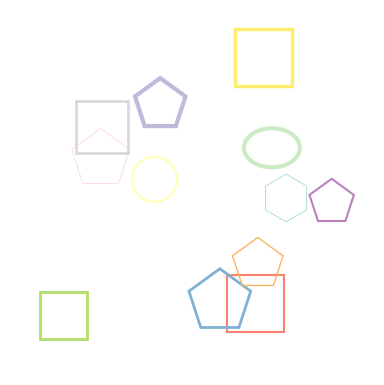[{"shape": "hexagon", "thickness": 0.5, "radius": 0.31, "center": [0.743, 0.486]}, {"shape": "circle", "thickness": 1.5, "radius": 0.29, "center": [0.401, 0.534]}, {"shape": "pentagon", "thickness": 3, "radius": 0.34, "center": [0.416, 0.728]}, {"shape": "square", "thickness": 1.5, "radius": 0.37, "center": [0.664, 0.212]}, {"shape": "pentagon", "thickness": 2, "radius": 0.42, "center": [0.571, 0.218]}, {"shape": "pentagon", "thickness": 1, "radius": 0.34, "center": [0.67, 0.314]}, {"shape": "square", "thickness": 2, "radius": 0.3, "center": [0.166, 0.179]}, {"shape": "pentagon", "thickness": 0.5, "radius": 0.39, "center": [0.262, 0.587]}, {"shape": "square", "thickness": 2, "radius": 0.34, "center": [0.265, 0.671]}, {"shape": "pentagon", "thickness": 1.5, "radius": 0.3, "center": [0.861, 0.475]}, {"shape": "oval", "thickness": 3, "radius": 0.36, "center": [0.706, 0.616]}, {"shape": "square", "thickness": 2.5, "radius": 0.37, "center": [0.685, 0.85]}]